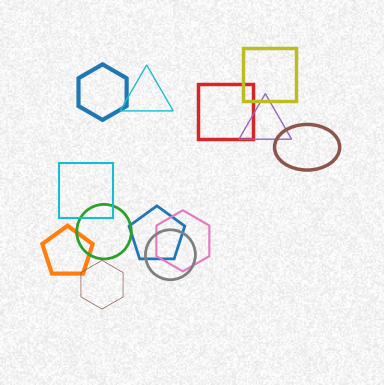[{"shape": "hexagon", "thickness": 3, "radius": 0.36, "center": [0.266, 0.761]}, {"shape": "pentagon", "thickness": 2, "radius": 0.38, "center": [0.408, 0.389]}, {"shape": "pentagon", "thickness": 3, "radius": 0.34, "center": [0.175, 0.345]}, {"shape": "circle", "thickness": 2, "radius": 0.35, "center": [0.27, 0.398]}, {"shape": "square", "thickness": 2.5, "radius": 0.36, "center": [0.585, 0.71]}, {"shape": "triangle", "thickness": 1, "radius": 0.39, "center": [0.689, 0.678]}, {"shape": "hexagon", "thickness": 0.5, "radius": 0.32, "center": [0.265, 0.26]}, {"shape": "oval", "thickness": 2.5, "radius": 0.42, "center": [0.798, 0.618]}, {"shape": "hexagon", "thickness": 1.5, "radius": 0.4, "center": [0.475, 0.374]}, {"shape": "circle", "thickness": 2, "radius": 0.32, "center": [0.443, 0.338]}, {"shape": "square", "thickness": 2.5, "radius": 0.35, "center": [0.699, 0.807]}, {"shape": "triangle", "thickness": 1, "radius": 0.4, "center": [0.381, 0.752]}, {"shape": "square", "thickness": 1.5, "radius": 0.36, "center": [0.223, 0.506]}]